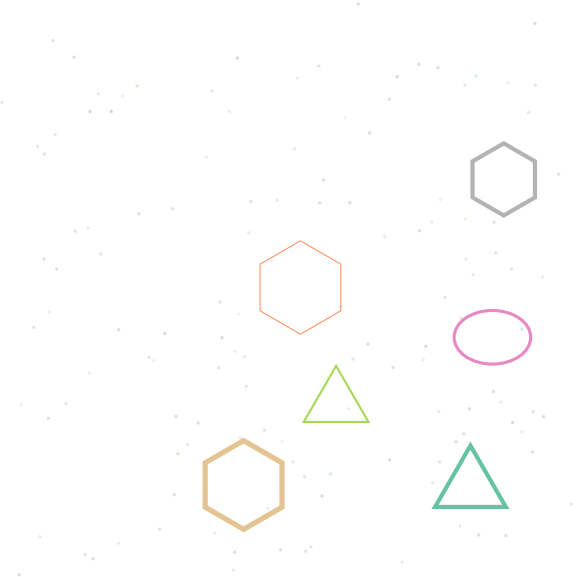[{"shape": "triangle", "thickness": 2, "radius": 0.35, "center": [0.815, 0.157]}, {"shape": "hexagon", "thickness": 0.5, "radius": 0.4, "center": [0.52, 0.501]}, {"shape": "oval", "thickness": 1.5, "radius": 0.33, "center": [0.853, 0.415]}, {"shape": "triangle", "thickness": 1, "radius": 0.32, "center": [0.582, 0.301]}, {"shape": "hexagon", "thickness": 2.5, "radius": 0.38, "center": [0.422, 0.159]}, {"shape": "hexagon", "thickness": 2, "radius": 0.31, "center": [0.872, 0.688]}]